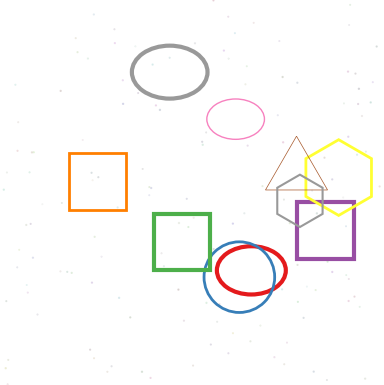[{"shape": "oval", "thickness": 3, "radius": 0.45, "center": [0.653, 0.298]}, {"shape": "circle", "thickness": 2, "radius": 0.46, "center": [0.622, 0.28]}, {"shape": "square", "thickness": 3, "radius": 0.36, "center": [0.472, 0.371]}, {"shape": "square", "thickness": 3, "radius": 0.37, "center": [0.846, 0.401]}, {"shape": "square", "thickness": 2, "radius": 0.37, "center": [0.254, 0.53]}, {"shape": "hexagon", "thickness": 2, "radius": 0.49, "center": [0.88, 0.539]}, {"shape": "triangle", "thickness": 0.5, "radius": 0.47, "center": [0.77, 0.553]}, {"shape": "oval", "thickness": 1, "radius": 0.37, "center": [0.612, 0.691]}, {"shape": "oval", "thickness": 3, "radius": 0.49, "center": [0.441, 0.813]}, {"shape": "hexagon", "thickness": 1.5, "radius": 0.34, "center": [0.779, 0.478]}]